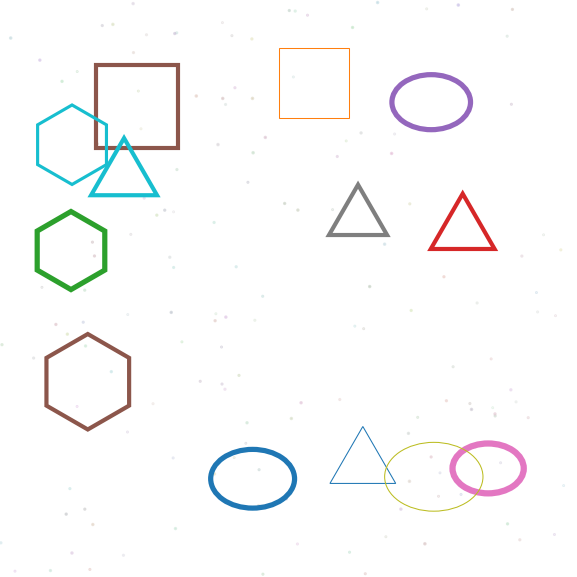[{"shape": "triangle", "thickness": 0.5, "radius": 0.33, "center": [0.628, 0.195]}, {"shape": "oval", "thickness": 2.5, "radius": 0.36, "center": [0.437, 0.17]}, {"shape": "square", "thickness": 0.5, "radius": 0.3, "center": [0.544, 0.855]}, {"shape": "hexagon", "thickness": 2.5, "radius": 0.34, "center": [0.123, 0.565]}, {"shape": "triangle", "thickness": 2, "radius": 0.32, "center": [0.801, 0.6]}, {"shape": "oval", "thickness": 2.5, "radius": 0.34, "center": [0.747, 0.822]}, {"shape": "square", "thickness": 2, "radius": 0.36, "center": [0.237, 0.814]}, {"shape": "hexagon", "thickness": 2, "radius": 0.41, "center": [0.152, 0.338]}, {"shape": "oval", "thickness": 3, "radius": 0.31, "center": [0.845, 0.188]}, {"shape": "triangle", "thickness": 2, "radius": 0.29, "center": [0.62, 0.621]}, {"shape": "oval", "thickness": 0.5, "radius": 0.43, "center": [0.751, 0.174]}, {"shape": "triangle", "thickness": 2, "radius": 0.33, "center": [0.215, 0.694]}, {"shape": "hexagon", "thickness": 1.5, "radius": 0.34, "center": [0.125, 0.749]}]